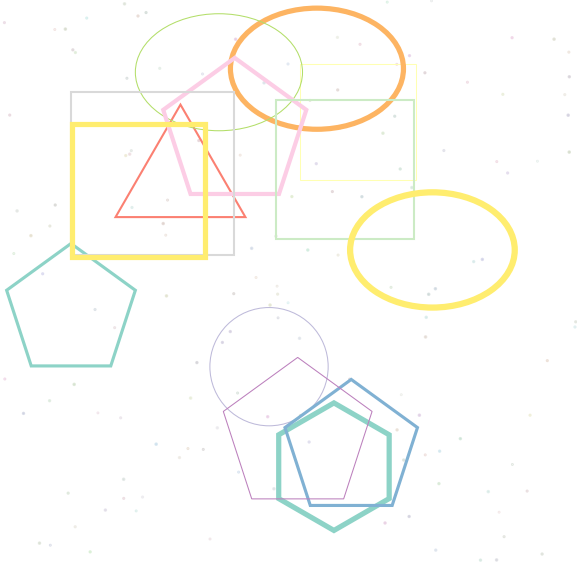[{"shape": "hexagon", "thickness": 2.5, "radius": 0.55, "center": [0.578, 0.191]}, {"shape": "pentagon", "thickness": 1.5, "radius": 0.59, "center": [0.123, 0.46]}, {"shape": "square", "thickness": 0.5, "radius": 0.5, "center": [0.62, 0.788]}, {"shape": "circle", "thickness": 0.5, "radius": 0.51, "center": [0.466, 0.364]}, {"shape": "triangle", "thickness": 1, "radius": 0.65, "center": [0.313, 0.688]}, {"shape": "pentagon", "thickness": 1.5, "radius": 0.6, "center": [0.608, 0.221]}, {"shape": "oval", "thickness": 2.5, "radius": 0.75, "center": [0.549, 0.88]}, {"shape": "oval", "thickness": 0.5, "radius": 0.72, "center": [0.379, 0.874]}, {"shape": "pentagon", "thickness": 2, "radius": 0.65, "center": [0.407, 0.769]}, {"shape": "square", "thickness": 1, "radius": 0.7, "center": [0.264, 0.699]}, {"shape": "pentagon", "thickness": 0.5, "radius": 0.68, "center": [0.515, 0.245]}, {"shape": "square", "thickness": 1, "radius": 0.6, "center": [0.598, 0.705]}, {"shape": "oval", "thickness": 3, "radius": 0.71, "center": [0.749, 0.566]}, {"shape": "square", "thickness": 2.5, "radius": 0.57, "center": [0.239, 0.67]}]